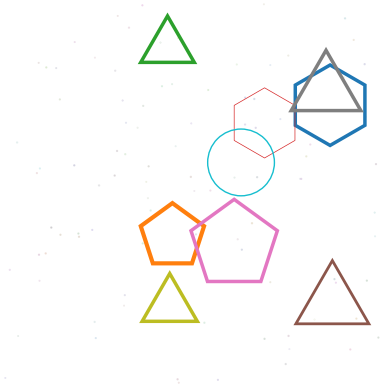[{"shape": "hexagon", "thickness": 2.5, "radius": 0.52, "center": [0.857, 0.727]}, {"shape": "pentagon", "thickness": 3, "radius": 0.43, "center": [0.448, 0.386]}, {"shape": "triangle", "thickness": 2.5, "radius": 0.4, "center": [0.435, 0.878]}, {"shape": "hexagon", "thickness": 0.5, "radius": 0.46, "center": [0.687, 0.681]}, {"shape": "triangle", "thickness": 2, "radius": 0.55, "center": [0.863, 0.214]}, {"shape": "pentagon", "thickness": 2.5, "radius": 0.59, "center": [0.608, 0.364]}, {"shape": "triangle", "thickness": 2.5, "radius": 0.52, "center": [0.847, 0.765]}, {"shape": "triangle", "thickness": 2.5, "radius": 0.41, "center": [0.441, 0.207]}, {"shape": "circle", "thickness": 1, "radius": 0.43, "center": [0.626, 0.578]}]